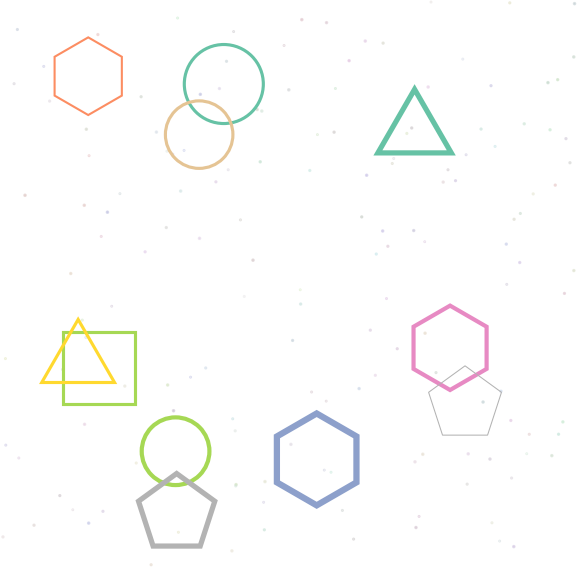[{"shape": "circle", "thickness": 1.5, "radius": 0.34, "center": [0.388, 0.854]}, {"shape": "triangle", "thickness": 2.5, "radius": 0.37, "center": [0.718, 0.771]}, {"shape": "hexagon", "thickness": 1, "radius": 0.34, "center": [0.153, 0.867]}, {"shape": "hexagon", "thickness": 3, "radius": 0.4, "center": [0.548, 0.204]}, {"shape": "hexagon", "thickness": 2, "radius": 0.37, "center": [0.779, 0.397]}, {"shape": "square", "thickness": 1.5, "radius": 0.31, "center": [0.171, 0.362]}, {"shape": "circle", "thickness": 2, "radius": 0.29, "center": [0.304, 0.218]}, {"shape": "triangle", "thickness": 1.5, "radius": 0.36, "center": [0.135, 0.373]}, {"shape": "circle", "thickness": 1.5, "radius": 0.29, "center": [0.345, 0.766]}, {"shape": "pentagon", "thickness": 2.5, "radius": 0.35, "center": [0.306, 0.11]}, {"shape": "pentagon", "thickness": 0.5, "radius": 0.33, "center": [0.805, 0.299]}]